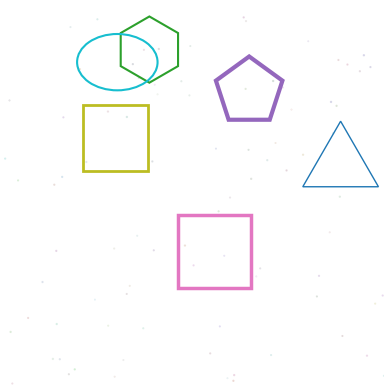[{"shape": "triangle", "thickness": 1, "radius": 0.57, "center": [0.885, 0.572]}, {"shape": "hexagon", "thickness": 1.5, "radius": 0.43, "center": [0.388, 0.871]}, {"shape": "pentagon", "thickness": 3, "radius": 0.45, "center": [0.647, 0.762]}, {"shape": "square", "thickness": 2.5, "radius": 0.47, "center": [0.557, 0.348]}, {"shape": "square", "thickness": 2, "radius": 0.43, "center": [0.3, 0.642]}, {"shape": "oval", "thickness": 1.5, "radius": 0.52, "center": [0.305, 0.839]}]